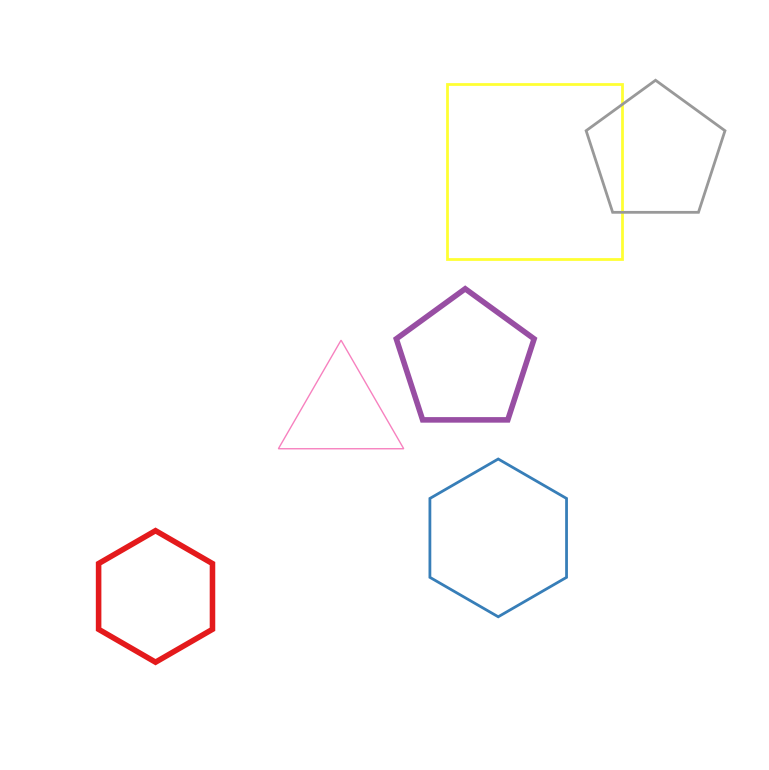[{"shape": "hexagon", "thickness": 2, "radius": 0.43, "center": [0.202, 0.225]}, {"shape": "hexagon", "thickness": 1, "radius": 0.51, "center": [0.647, 0.301]}, {"shape": "pentagon", "thickness": 2, "radius": 0.47, "center": [0.604, 0.531]}, {"shape": "square", "thickness": 1, "radius": 0.57, "center": [0.694, 0.778]}, {"shape": "triangle", "thickness": 0.5, "radius": 0.47, "center": [0.443, 0.464]}, {"shape": "pentagon", "thickness": 1, "radius": 0.47, "center": [0.851, 0.801]}]